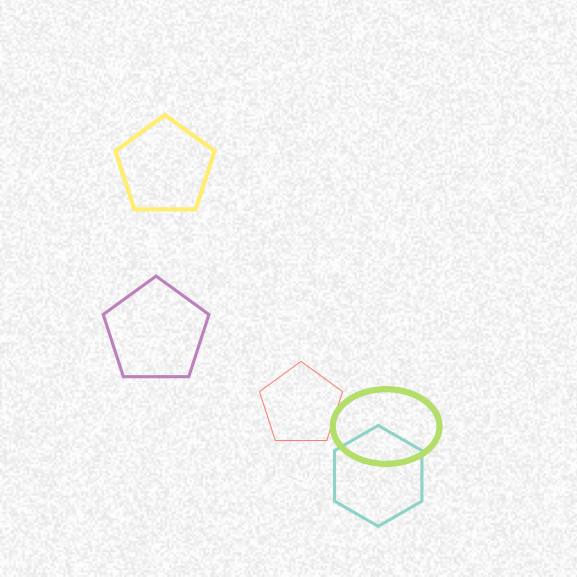[{"shape": "hexagon", "thickness": 1.5, "radius": 0.44, "center": [0.655, 0.175]}, {"shape": "pentagon", "thickness": 0.5, "radius": 0.38, "center": [0.521, 0.298]}, {"shape": "oval", "thickness": 3, "radius": 0.46, "center": [0.669, 0.261]}, {"shape": "pentagon", "thickness": 1.5, "radius": 0.48, "center": [0.27, 0.425]}, {"shape": "pentagon", "thickness": 2, "radius": 0.45, "center": [0.286, 0.71]}]